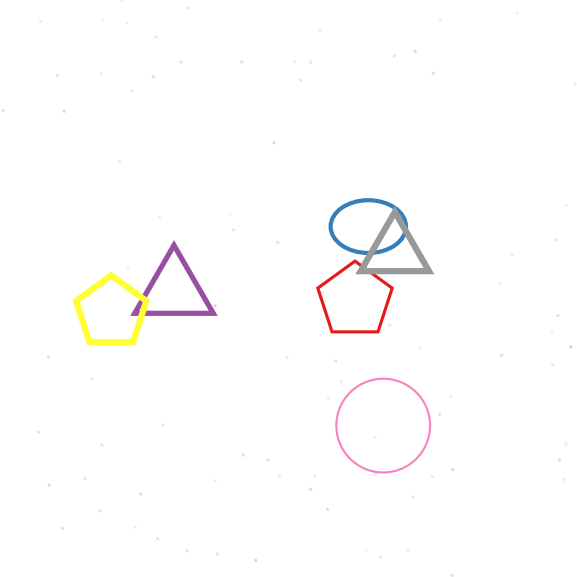[{"shape": "pentagon", "thickness": 1.5, "radius": 0.34, "center": [0.615, 0.479]}, {"shape": "oval", "thickness": 2, "radius": 0.33, "center": [0.638, 0.607]}, {"shape": "triangle", "thickness": 2.5, "radius": 0.39, "center": [0.301, 0.496]}, {"shape": "pentagon", "thickness": 3, "radius": 0.32, "center": [0.193, 0.458]}, {"shape": "circle", "thickness": 1, "radius": 0.41, "center": [0.664, 0.262]}, {"shape": "triangle", "thickness": 3, "radius": 0.34, "center": [0.684, 0.564]}]